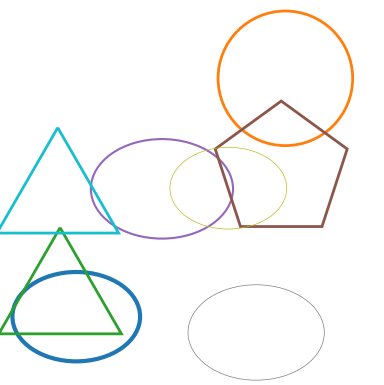[{"shape": "oval", "thickness": 3, "radius": 0.83, "center": [0.198, 0.177]}, {"shape": "circle", "thickness": 2, "radius": 0.87, "center": [0.741, 0.797]}, {"shape": "triangle", "thickness": 2, "radius": 0.92, "center": [0.156, 0.225]}, {"shape": "oval", "thickness": 1.5, "radius": 0.92, "center": [0.421, 0.51]}, {"shape": "pentagon", "thickness": 2, "radius": 0.9, "center": [0.73, 0.557]}, {"shape": "oval", "thickness": 0.5, "radius": 0.89, "center": [0.665, 0.136]}, {"shape": "oval", "thickness": 0.5, "radius": 0.76, "center": [0.593, 0.511]}, {"shape": "triangle", "thickness": 2, "radius": 0.91, "center": [0.15, 0.486]}]